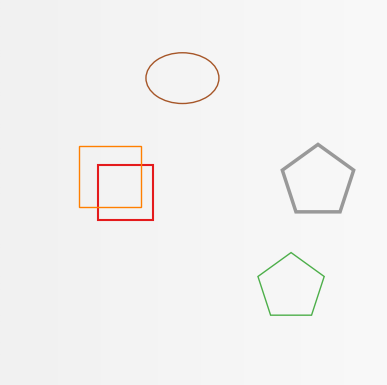[{"shape": "square", "thickness": 1.5, "radius": 0.35, "center": [0.325, 0.501]}, {"shape": "pentagon", "thickness": 1, "radius": 0.45, "center": [0.751, 0.254]}, {"shape": "square", "thickness": 1, "radius": 0.4, "center": [0.284, 0.542]}, {"shape": "oval", "thickness": 1, "radius": 0.47, "center": [0.471, 0.797]}, {"shape": "pentagon", "thickness": 2.5, "radius": 0.48, "center": [0.821, 0.528]}]